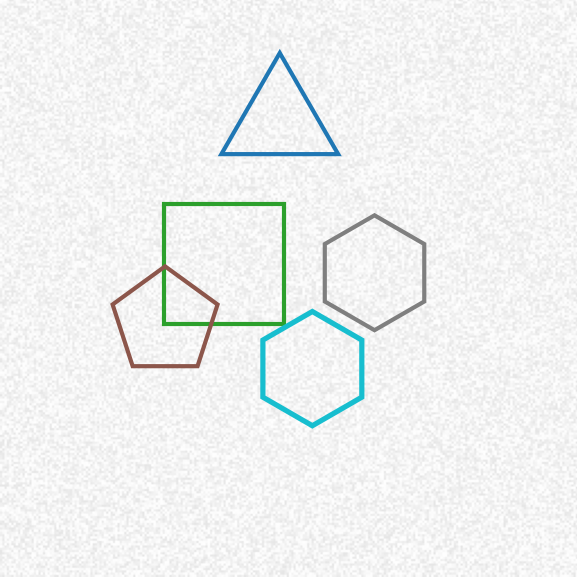[{"shape": "triangle", "thickness": 2, "radius": 0.58, "center": [0.484, 0.791]}, {"shape": "square", "thickness": 2, "radius": 0.52, "center": [0.387, 0.542]}, {"shape": "pentagon", "thickness": 2, "radius": 0.48, "center": [0.286, 0.442]}, {"shape": "hexagon", "thickness": 2, "radius": 0.5, "center": [0.649, 0.527]}, {"shape": "hexagon", "thickness": 2.5, "radius": 0.49, "center": [0.541, 0.361]}]